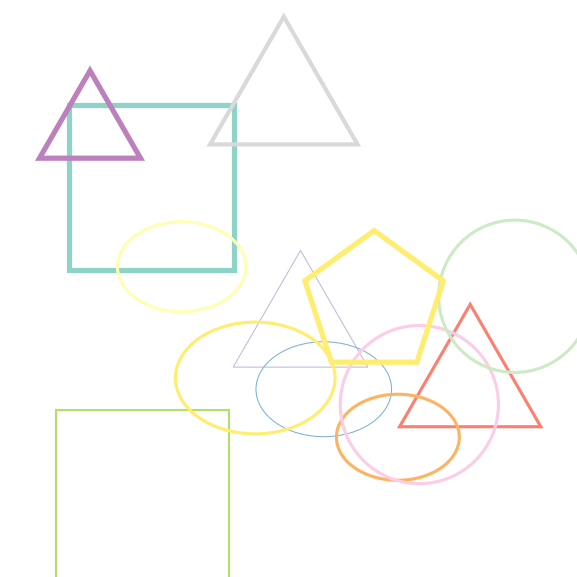[{"shape": "square", "thickness": 2.5, "radius": 0.72, "center": [0.262, 0.675]}, {"shape": "oval", "thickness": 1.5, "radius": 0.56, "center": [0.314, 0.537]}, {"shape": "triangle", "thickness": 0.5, "radius": 0.67, "center": [0.52, 0.431]}, {"shape": "triangle", "thickness": 1.5, "radius": 0.71, "center": [0.814, 0.331]}, {"shape": "oval", "thickness": 0.5, "radius": 0.59, "center": [0.561, 0.325]}, {"shape": "oval", "thickness": 1.5, "radius": 0.53, "center": [0.689, 0.242]}, {"shape": "square", "thickness": 1, "radius": 0.75, "center": [0.247, 0.14]}, {"shape": "circle", "thickness": 1.5, "radius": 0.68, "center": [0.726, 0.299]}, {"shape": "triangle", "thickness": 2, "radius": 0.74, "center": [0.491, 0.823]}, {"shape": "triangle", "thickness": 2.5, "radius": 0.51, "center": [0.156, 0.776]}, {"shape": "circle", "thickness": 1.5, "radius": 0.66, "center": [0.891, 0.486]}, {"shape": "oval", "thickness": 1.5, "radius": 0.69, "center": [0.442, 0.345]}, {"shape": "pentagon", "thickness": 2.5, "radius": 0.63, "center": [0.648, 0.474]}]